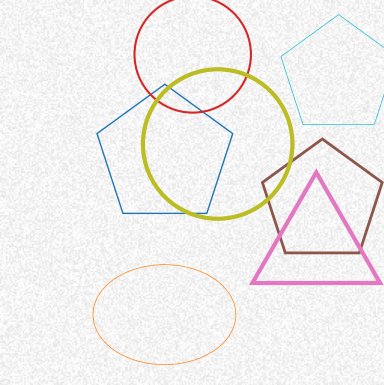[{"shape": "pentagon", "thickness": 1, "radius": 0.93, "center": [0.428, 0.596]}, {"shape": "oval", "thickness": 0.5, "radius": 0.93, "center": [0.427, 0.183]}, {"shape": "circle", "thickness": 1.5, "radius": 0.76, "center": [0.501, 0.859]}, {"shape": "pentagon", "thickness": 2, "radius": 0.82, "center": [0.837, 0.475]}, {"shape": "triangle", "thickness": 3, "radius": 0.96, "center": [0.821, 0.361]}, {"shape": "circle", "thickness": 3, "radius": 0.97, "center": [0.565, 0.626]}, {"shape": "pentagon", "thickness": 0.5, "radius": 0.79, "center": [0.88, 0.804]}]